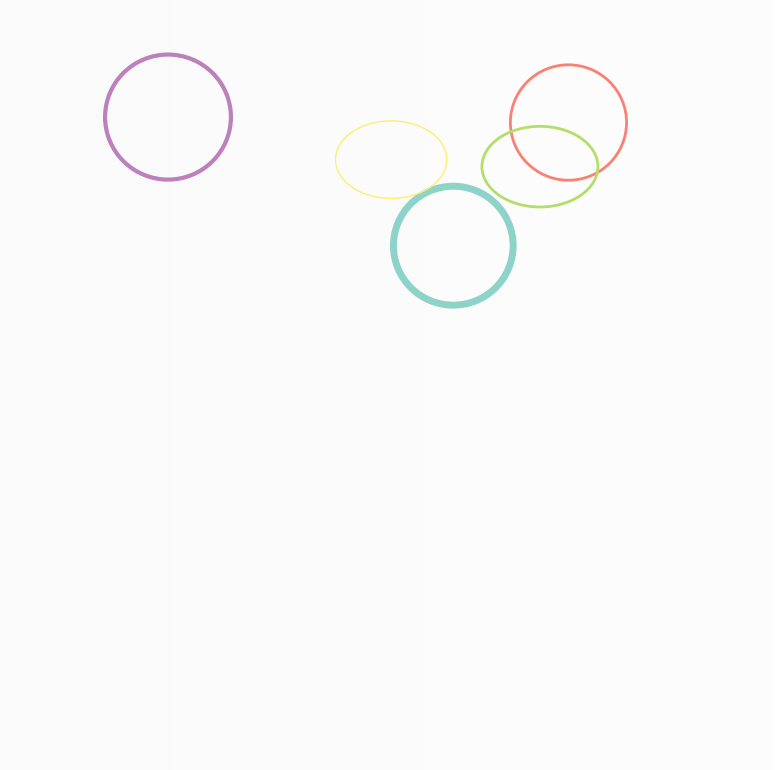[{"shape": "circle", "thickness": 2.5, "radius": 0.39, "center": [0.585, 0.681]}, {"shape": "circle", "thickness": 1, "radius": 0.37, "center": [0.733, 0.841]}, {"shape": "oval", "thickness": 1, "radius": 0.37, "center": [0.697, 0.784]}, {"shape": "circle", "thickness": 1.5, "radius": 0.41, "center": [0.217, 0.848]}, {"shape": "oval", "thickness": 0.5, "radius": 0.36, "center": [0.505, 0.793]}]